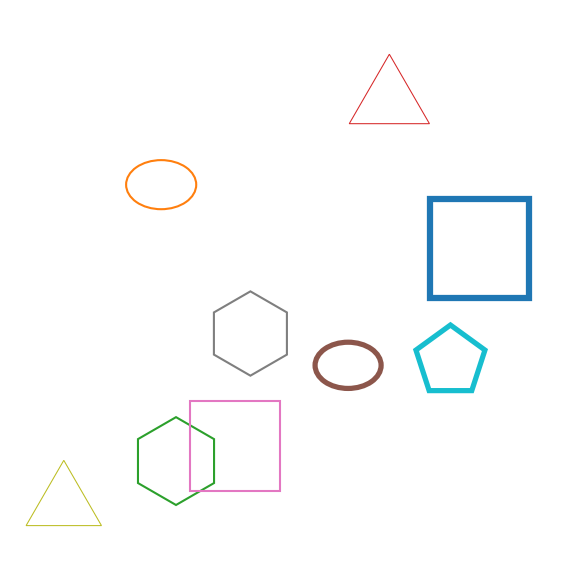[{"shape": "square", "thickness": 3, "radius": 0.43, "center": [0.83, 0.569]}, {"shape": "oval", "thickness": 1, "radius": 0.3, "center": [0.279, 0.679]}, {"shape": "hexagon", "thickness": 1, "radius": 0.38, "center": [0.305, 0.201]}, {"shape": "triangle", "thickness": 0.5, "radius": 0.4, "center": [0.674, 0.825]}, {"shape": "oval", "thickness": 2.5, "radius": 0.29, "center": [0.603, 0.367]}, {"shape": "square", "thickness": 1, "radius": 0.39, "center": [0.407, 0.227]}, {"shape": "hexagon", "thickness": 1, "radius": 0.36, "center": [0.434, 0.422]}, {"shape": "triangle", "thickness": 0.5, "radius": 0.38, "center": [0.11, 0.127]}, {"shape": "pentagon", "thickness": 2.5, "radius": 0.31, "center": [0.78, 0.374]}]